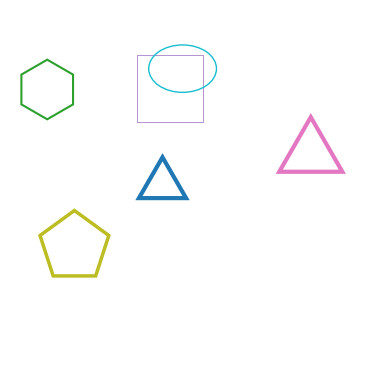[{"shape": "triangle", "thickness": 3, "radius": 0.35, "center": [0.422, 0.521]}, {"shape": "hexagon", "thickness": 1.5, "radius": 0.39, "center": [0.123, 0.768]}, {"shape": "square", "thickness": 0.5, "radius": 0.43, "center": [0.441, 0.77]}, {"shape": "triangle", "thickness": 3, "radius": 0.47, "center": [0.807, 0.601]}, {"shape": "pentagon", "thickness": 2.5, "radius": 0.47, "center": [0.193, 0.359]}, {"shape": "oval", "thickness": 1, "radius": 0.44, "center": [0.474, 0.822]}]